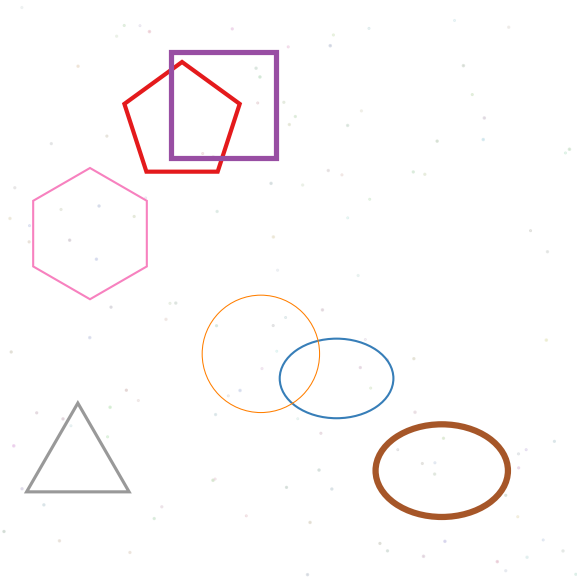[{"shape": "pentagon", "thickness": 2, "radius": 0.52, "center": [0.315, 0.787]}, {"shape": "oval", "thickness": 1, "radius": 0.49, "center": [0.583, 0.344]}, {"shape": "square", "thickness": 2.5, "radius": 0.46, "center": [0.387, 0.818]}, {"shape": "circle", "thickness": 0.5, "radius": 0.51, "center": [0.452, 0.386]}, {"shape": "oval", "thickness": 3, "radius": 0.57, "center": [0.765, 0.184]}, {"shape": "hexagon", "thickness": 1, "radius": 0.57, "center": [0.156, 0.595]}, {"shape": "triangle", "thickness": 1.5, "radius": 0.51, "center": [0.135, 0.199]}]